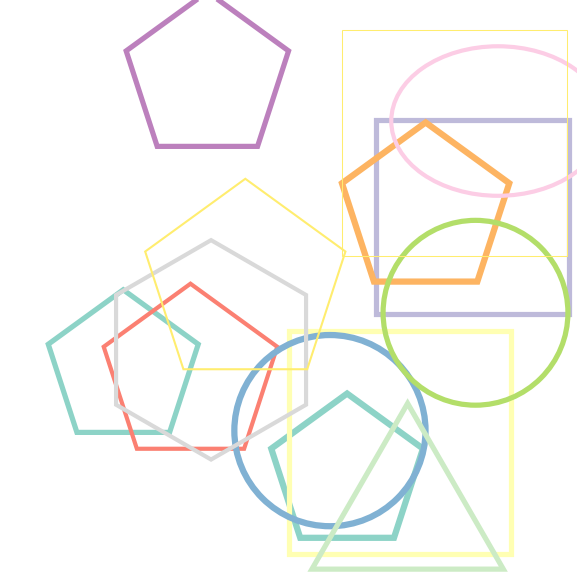[{"shape": "pentagon", "thickness": 3, "radius": 0.69, "center": [0.601, 0.18]}, {"shape": "pentagon", "thickness": 2.5, "radius": 0.68, "center": [0.213, 0.361]}, {"shape": "square", "thickness": 2.5, "radius": 0.96, "center": [0.692, 0.233]}, {"shape": "square", "thickness": 2.5, "radius": 0.84, "center": [0.818, 0.624]}, {"shape": "pentagon", "thickness": 2, "radius": 0.79, "center": [0.33, 0.35]}, {"shape": "circle", "thickness": 3, "radius": 0.83, "center": [0.571, 0.253]}, {"shape": "pentagon", "thickness": 3, "radius": 0.76, "center": [0.737, 0.635]}, {"shape": "circle", "thickness": 2.5, "radius": 0.8, "center": [0.823, 0.458]}, {"shape": "oval", "thickness": 2, "radius": 0.92, "center": [0.862, 0.79]}, {"shape": "hexagon", "thickness": 2, "radius": 0.95, "center": [0.365, 0.393]}, {"shape": "pentagon", "thickness": 2.5, "radius": 0.74, "center": [0.359, 0.865]}, {"shape": "triangle", "thickness": 2.5, "radius": 0.96, "center": [0.706, 0.109]}, {"shape": "pentagon", "thickness": 1, "radius": 0.91, "center": [0.425, 0.507]}, {"shape": "square", "thickness": 0.5, "radius": 0.98, "center": [0.787, 0.751]}]